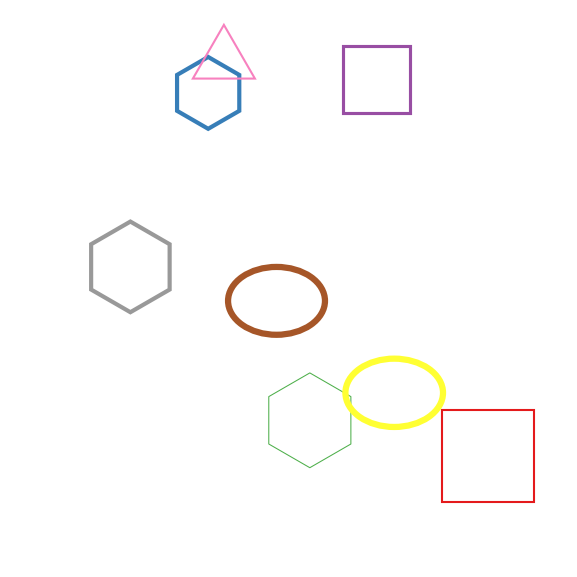[{"shape": "square", "thickness": 1, "radius": 0.39, "center": [0.845, 0.209]}, {"shape": "hexagon", "thickness": 2, "radius": 0.31, "center": [0.36, 0.838]}, {"shape": "hexagon", "thickness": 0.5, "radius": 0.41, "center": [0.536, 0.271]}, {"shape": "square", "thickness": 1.5, "radius": 0.29, "center": [0.652, 0.862]}, {"shape": "oval", "thickness": 3, "radius": 0.42, "center": [0.683, 0.319]}, {"shape": "oval", "thickness": 3, "radius": 0.42, "center": [0.479, 0.478]}, {"shape": "triangle", "thickness": 1, "radius": 0.31, "center": [0.388, 0.894]}, {"shape": "hexagon", "thickness": 2, "radius": 0.39, "center": [0.226, 0.537]}]